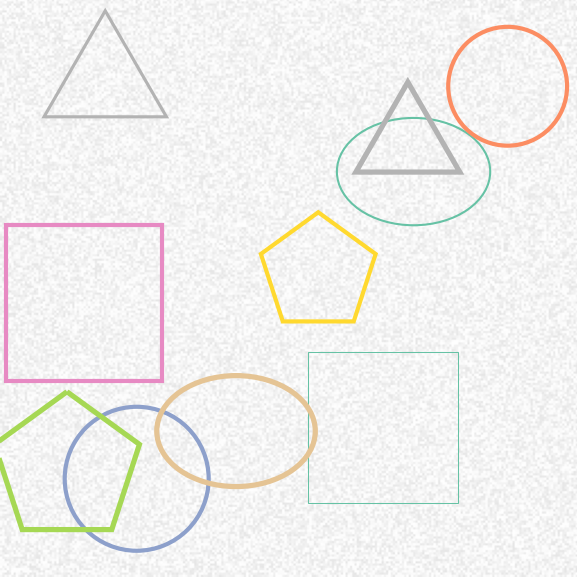[{"shape": "oval", "thickness": 1, "radius": 0.66, "center": [0.716, 0.702]}, {"shape": "square", "thickness": 0.5, "radius": 0.65, "center": [0.663, 0.259]}, {"shape": "circle", "thickness": 2, "radius": 0.51, "center": [0.879, 0.85]}, {"shape": "circle", "thickness": 2, "radius": 0.62, "center": [0.237, 0.17]}, {"shape": "square", "thickness": 2, "radius": 0.68, "center": [0.146, 0.474]}, {"shape": "pentagon", "thickness": 2.5, "radius": 0.66, "center": [0.116, 0.189]}, {"shape": "pentagon", "thickness": 2, "radius": 0.52, "center": [0.551, 0.527]}, {"shape": "oval", "thickness": 2.5, "radius": 0.69, "center": [0.409, 0.253]}, {"shape": "triangle", "thickness": 2.5, "radius": 0.52, "center": [0.706, 0.753]}, {"shape": "triangle", "thickness": 1.5, "radius": 0.61, "center": [0.182, 0.858]}]